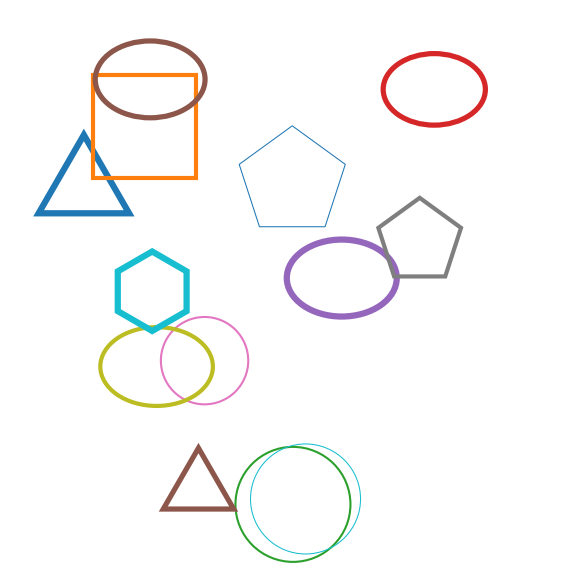[{"shape": "pentagon", "thickness": 0.5, "radius": 0.48, "center": [0.506, 0.685]}, {"shape": "triangle", "thickness": 3, "radius": 0.45, "center": [0.145, 0.675]}, {"shape": "square", "thickness": 2, "radius": 0.44, "center": [0.25, 0.78]}, {"shape": "circle", "thickness": 1, "radius": 0.5, "center": [0.507, 0.126]}, {"shape": "oval", "thickness": 2.5, "radius": 0.44, "center": [0.752, 0.844]}, {"shape": "oval", "thickness": 3, "radius": 0.48, "center": [0.592, 0.518]}, {"shape": "oval", "thickness": 2.5, "radius": 0.48, "center": [0.26, 0.862]}, {"shape": "triangle", "thickness": 2.5, "radius": 0.35, "center": [0.344, 0.153]}, {"shape": "circle", "thickness": 1, "radius": 0.38, "center": [0.354, 0.375]}, {"shape": "pentagon", "thickness": 2, "radius": 0.38, "center": [0.727, 0.581]}, {"shape": "oval", "thickness": 2, "radius": 0.49, "center": [0.271, 0.364]}, {"shape": "hexagon", "thickness": 3, "radius": 0.34, "center": [0.264, 0.495]}, {"shape": "circle", "thickness": 0.5, "radius": 0.48, "center": [0.529, 0.135]}]